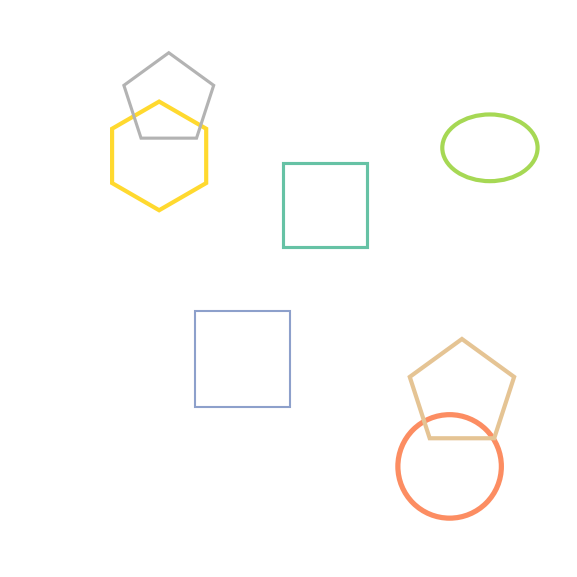[{"shape": "square", "thickness": 1.5, "radius": 0.36, "center": [0.563, 0.644]}, {"shape": "circle", "thickness": 2.5, "radius": 0.45, "center": [0.779, 0.191]}, {"shape": "square", "thickness": 1, "radius": 0.41, "center": [0.42, 0.377]}, {"shape": "oval", "thickness": 2, "radius": 0.41, "center": [0.848, 0.743]}, {"shape": "hexagon", "thickness": 2, "radius": 0.47, "center": [0.276, 0.729]}, {"shape": "pentagon", "thickness": 2, "radius": 0.48, "center": [0.8, 0.317]}, {"shape": "pentagon", "thickness": 1.5, "radius": 0.41, "center": [0.292, 0.826]}]